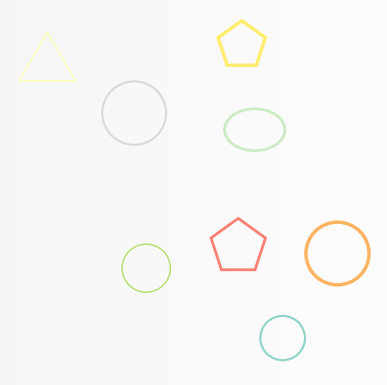[{"shape": "circle", "thickness": 1.5, "radius": 0.29, "center": [0.729, 0.122]}, {"shape": "triangle", "thickness": 1, "radius": 0.42, "center": [0.122, 0.832]}, {"shape": "pentagon", "thickness": 2, "radius": 0.37, "center": [0.615, 0.359]}, {"shape": "circle", "thickness": 2.5, "radius": 0.41, "center": [0.871, 0.342]}, {"shape": "circle", "thickness": 1, "radius": 0.31, "center": [0.377, 0.303]}, {"shape": "circle", "thickness": 1.5, "radius": 0.41, "center": [0.346, 0.706]}, {"shape": "oval", "thickness": 2, "radius": 0.39, "center": [0.657, 0.663]}, {"shape": "pentagon", "thickness": 2.5, "radius": 0.32, "center": [0.624, 0.882]}]